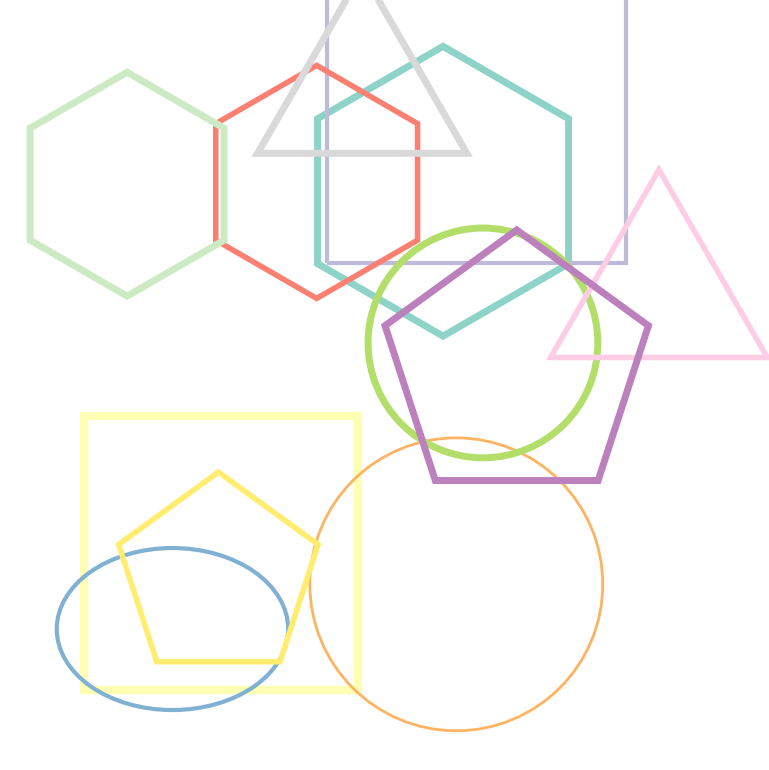[{"shape": "hexagon", "thickness": 2.5, "radius": 0.94, "center": [0.575, 0.752]}, {"shape": "square", "thickness": 3, "radius": 0.89, "center": [0.288, 0.282]}, {"shape": "square", "thickness": 1.5, "radius": 0.97, "center": [0.619, 0.852]}, {"shape": "hexagon", "thickness": 2, "radius": 0.76, "center": [0.411, 0.764]}, {"shape": "oval", "thickness": 1.5, "radius": 0.75, "center": [0.224, 0.183]}, {"shape": "circle", "thickness": 1, "radius": 0.95, "center": [0.593, 0.241]}, {"shape": "circle", "thickness": 2.5, "radius": 0.75, "center": [0.627, 0.555]}, {"shape": "triangle", "thickness": 2, "radius": 0.81, "center": [0.856, 0.617]}, {"shape": "triangle", "thickness": 2.5, "radius": 0.78, "center": [0.47, 0.879]}, {"shape": "pentagon", "thickness": 2.5, "radius": 0.9, "center": [0.671, 0.521]}, {"shape": "hexagon", "thickness": 2.5, "radius": 0.73, "center": [0.165, 0.761]}, {"shape": "pentagon", "thickness": 2, "radius": 0.68, "center": [0.284, 0.251]}]